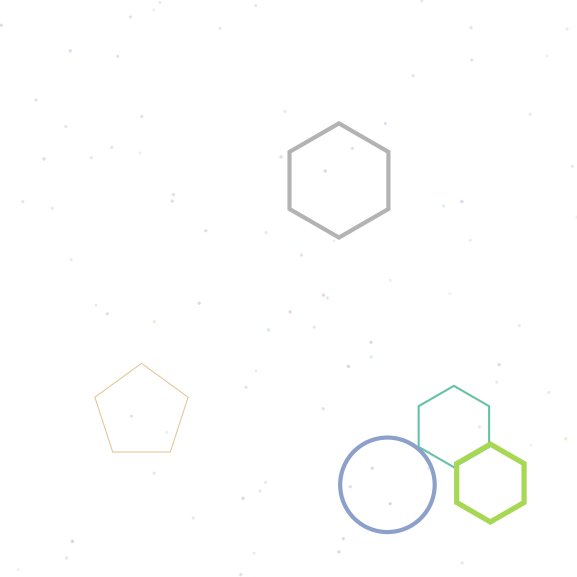[{"shape": "hexagon", "thickness": 1, "radius": 0.35, "center": [0.786, 0.261]}, {"shape": "circle", "thickness": 2, "radius": 0.41, "center": [0.671, 0.16]}, {"shape": "hexagon", "thickness": 2.5, "radius": 0.34, "center": [0.849, 0.163]}, {"shape": "pentagon", "thickness": 0.5, "radius": 0.42, "center": [0.245, 0.285]}, {"shape": "hexagon", "thickness": 2, "radius": 0.49, "center": [0.587, 0.687]}]